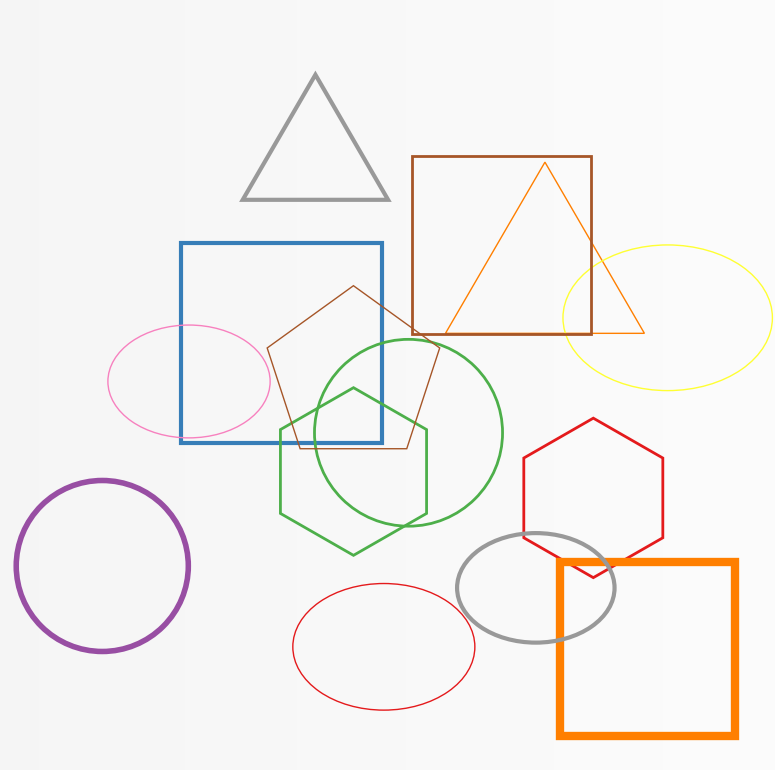[{"shape": "oval", "thickness": 0.5, "radius": 0.59, "center": [0.495, 0.16]}, {"shape": "hexagon", "thickness": 1, "radius": 0.52, "center": [0.766, 0.353]}, {"shape": "square", "thickness": 1.5, "radius": 0.65, "center": [0.363, 0.555]}, {"shape": "circle", "thickness": 1, "radius": 0.61, "center": [0.527, 0.438]}, {"shape": "hexagon", "thickness": 1, "radius": 0.54, "center": [0.456, 0.388]}, {"shape": "circle", "thickness": 2, "radius": 0.56, "center": [0.132, 0.265]}, {"shape": "triangle", "thickness": 0.5, "radius": 0.74, "center": [0.703, 0.641]}, {"shape": "square", "thickness": 3, "radius": 0.57, "center": [0.835, 0.157]}, {"shape": "oval", "thickness": 0.5, "radius": 0.68, "center": [0.862, 0.587]}, {"shape": "square", "thickness": 1, "radius": 0.58, "center": [0.647, 0.682]}, {"shape": "pentagon", "thickness": 0.5, "radius": 0.59, "center": [0.456, 0.512]}, {"shape": "oval", "thickness": 0.5, "radius": 0.52, "center": [0.244, 0.505]}, {"shape": "triangle", "thickness": 1.5, "radius": 0.54, "center": [0.407, 0.795]}, {"shape": "oval", "thickness": 1.5, "radius": 0.51, "center": [0.691, 0.237]}]